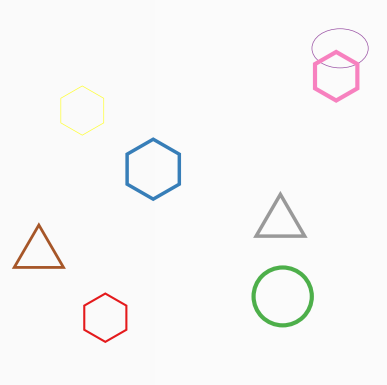[{"shape": "hexagon", "thickness": 1.5, "radius": 0.31, "center": [0.272, 0.175]}, {"shape": "hexagon", "thickness": 2.5, "radius": 0.39, "center": [0.395, 0.561]}, {"shape": "circle", "thickness": 3, "radius": 0.38, "center": [0.73, 0.23]}, {"shape": "oval", "thickness": 0.5, "radius": 0.36, "center": [0.878, 0.875]}, {"shape": "hexagon", "thickness": 0.5, "radius": 0.32, "center": [0.212, 0.713]}, {"shape": "triangle", "thickness": 2, "radius": 0.37, "center": [0.1, 0.342]}, {"shape": "hexagon", "thickness": 3, "radius": 0.32, "center": [0.868, 0.802]}, {"shape": "triangle", "thickness": 2.5, "radius": 0.36, "center": [0.724, 0.423]}]